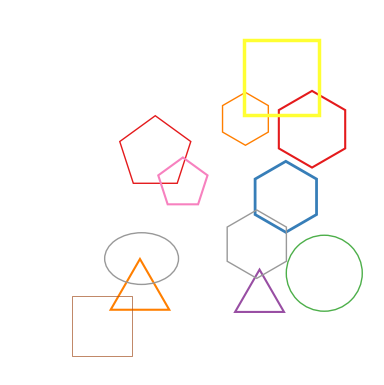[{"shape": "pentagon", "thickness": 1, "radius": 0.48, "center": [0.403, 0.602]}, {"shape": "hexagon", "thickness": 1.5, "radius": 0.5, "center": [0.81, 0.664]}, {"shape": "hexagon", "thickness": 2, "radius": 0.46, "center": [0.742, 0.489]}, {"shape": "circle", "thickness": 1, "radius": 0.49, "center": [0.842, 0.29]}, {"shape": "triangle", "thickness": 1.5, "radius": 0.37, "center": [0.674, 0.226]}, {"shape": "hexagon", "thickness": 1, "radius": 0.34, "center": [0.637, 0.691]}, {"shape": "triangle", "thickness": 1.5, "radius": 0.44, "center": [0.364, 0.239]}, {"shape": "square", "thickness": 2.5, "radius": 0.49, "center": [0.731, 0.799]}, {"shape": "square", "thickness": 0.5, "radius": 0.39, "center": [0.265, 0.153]}, {"shape": "pentagon", "thickness": 1.5, "radius": 0.34, "center": [0.475, 0.524]}, {"shape": "oval", "thickness": 1, "radius": 0.48, "center": [0.368, 0.328]}, {"shape": "hexagon", "thickness": 1, "radius": 0.44, "center": [0.667, 0.366]}]